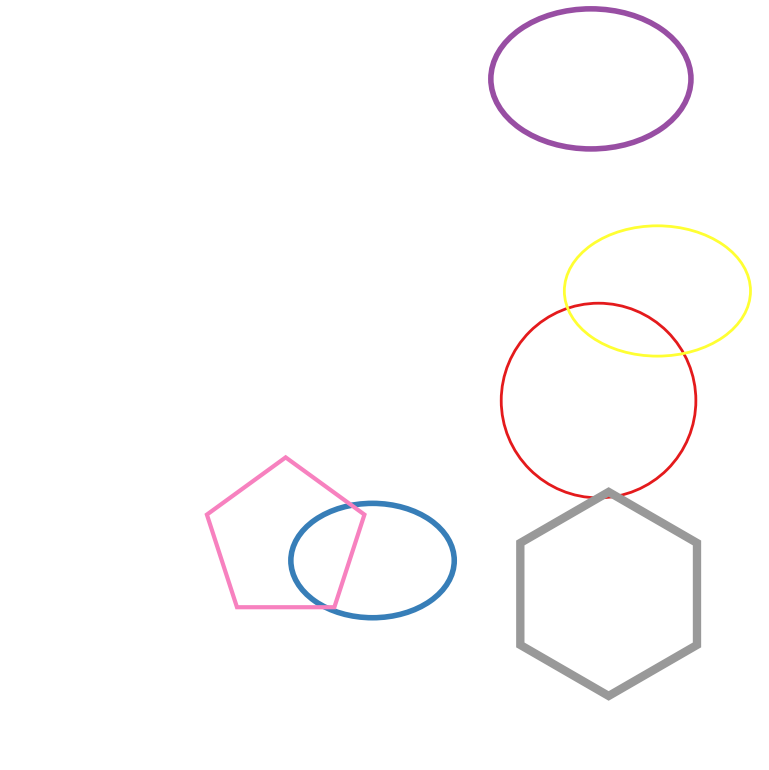[{"shape": "circle", "thickness": 1, "radius": 0.63, "center": [0.777, 0.48]}, {"shape": "oval", "thickness": 2, "radius": 0.53, "center": [0.484, 0.272]}, {"shape": "oval", "thickness": 2, "radius": 0.65, "center": [0.767, 0.898]}, {"shape": "oval", "thickness": 1, "radius": 0.6, "center": [0.854, 0.622]}, {"shape": "pentagon", "thickness": 1.5, "radius": 0.54, "center": [0.371, 0.298]}, {"shape": "hexagon", "thickness": 3, "radius": 0.66, "center": [0.79, 0.229]}]